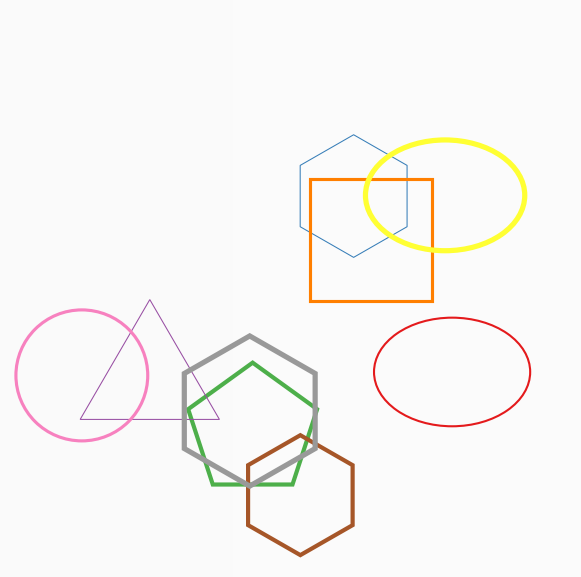[{"shape": "oval", "thickness": 1, "radius": 0.67, "center": [0.778, 0.355]}, {"shape": "hexagon", "thickness": 0.5, "radius": 0.53, "center": [0.608, 0.66]}, {"shape": "pentagon", "thickness": 2, "radius": 0.58, "center": [0.435, 0.254]}, {"shape": "triangle", "thickness": 0.5, "radius": 0.69, "center": [0.258, 0.342]}, {"shape": "square", "thickness": 1.5, "radius": 0.53, "center": [0.639, 0.583]}, {"shape": "oval", "thickness": 2.5, "radius": 0.69, "center": [0.766, 0.661]}, {"shape": "hexagon", "thickness": 2, "radius": 0.52, "center": [0.517, 0.142]}, {"shape": "circle", "thickness": 1.5, "radius": 0.57, "center": [0.141, 0.349]}, {"shape": "hexagon", "thickness": 2.5, "radius": 0.65, "center": [0.43, 0.287]}]